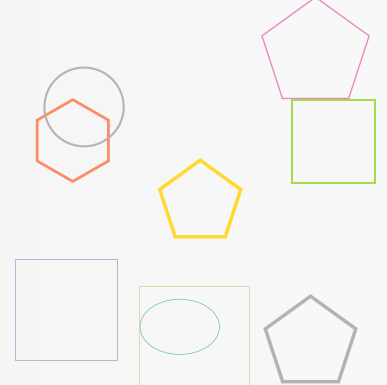[{"shape": "oval", "thickness": 0.5, "radius": 0.51, "center": [0.464, 0.151]}, {"shape": "hexagon", "thickness": 2, "radius": 0.53, "center": [0.188, 0.635]}, {"shape": "square", "thickness": 0.5, "radius": 0.66, "center": [0.17, 0.196]}, {"shape": "pentagon", "thickness": 1, "radius": 0.73, "center": [0.814, 0.862]}, {"shape": "square", "thickness": 1.5, "radius": 0.53, "center": [0.861, 0.633]}, {"shape": "pentagon", "thickness": 2.5, "radius": 0.55, "center": [0.517, 0.474]}, {"shape": "square", "thickness": 0.5, "radius": 0.71, "center": [0.501, 0.115]}, {"shape": "pentagon", "thickness": 2.5, "radius": 0.61, "center": [0.801, 0.108]}, {"shape": "circle", "thickness": 1.5, "radius": 0.51, "center": [0.217, 0.722]}]